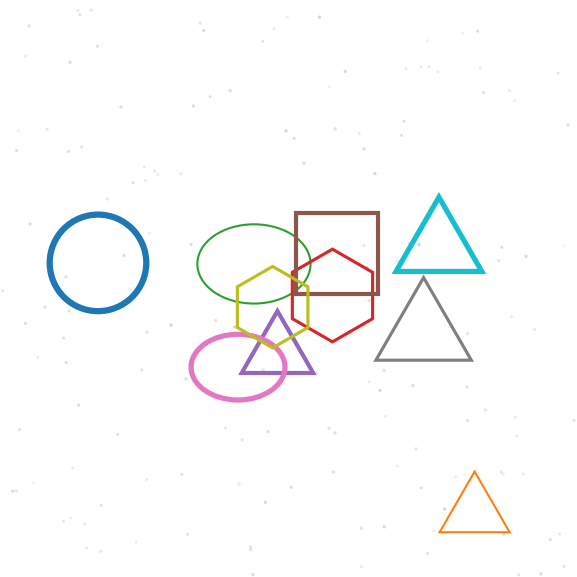[{"shape": "circle", "thickness": 3, "radius": 0.42, "center": [0.17, 0.544]}, {"shape": "triangle", "thickness": 1, "radius": 0.35, "center": [0.822, 0.113]}, {"shape": "oval", "thickness": 1, "radius": 0.49, "center": [0.44, 0.542]}, {"shape": "hexagon", "thickness": 1.5, "radius": 0.4, "center": [0.576, 0.487]}, {"shape": "triangle", "thickness": 2, "radius": 0.36, "center": [0.48, 0.389]}, {"shape": "square", "thickness": 2, "radius": 0.35, "center": [0.584, 0.56]}, {"shape": "oval", "thickness": 2.5, "radius": 0.41, "center": [0.412, 0.363]}, {"shape": "triangle", "thickness": 1.5, "radius": 0.48, "center": [0.734, 0.423]}, {"shape": "hexagon", "thickness": 1.5, "radius": 0.35, "center": [0.472, 0.467]}, {"shape": "triangle", "thickness": 2.5, "radius": 0.43, "center": [0.76, 0.572]}]